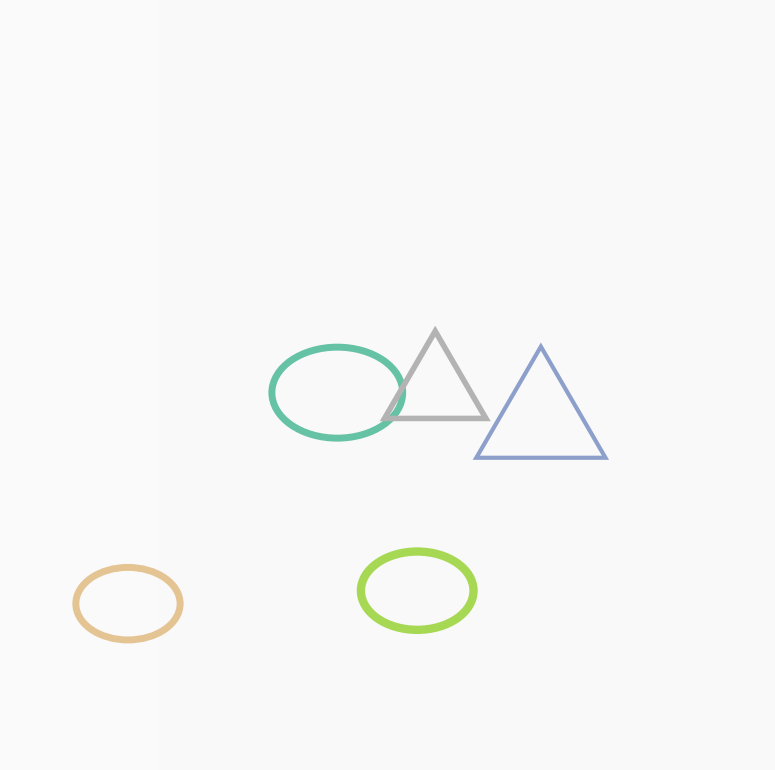[{"shape": "oval", "thickness": 2.5, "radius": 0.42, "center": [0.435, 0.49]}, {"shape": "triangle", "thickness": 1.5, "radius": 0.48, "center": [0.698, 0.454]}, {"shape": "oval", "thickness": 3, "radius": 0.36, "center": [0.538, 0.233]}, {"shape": "oval", "thickness": 2.5, "radius": 0.34, "center": [0.165, 0.216]}, {"shape": "triangle", "thickness": 2, "radius": 0.38, "center": [0.562, 0.494]}]